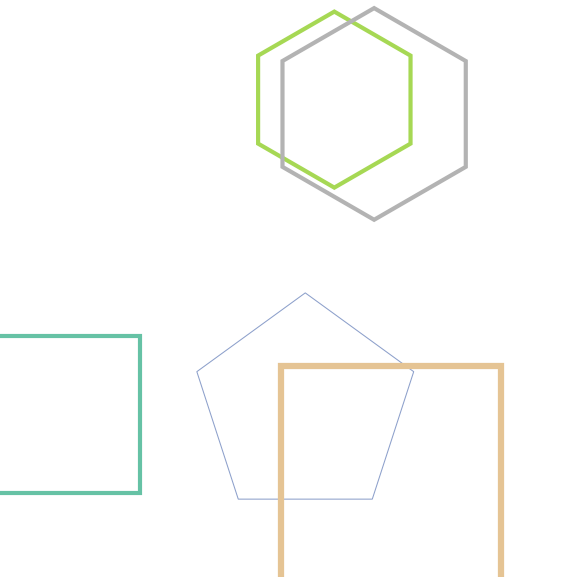[{"shape": "square", "thickness": 2, "radius": 0.68, "center": [0.107, 0.282]}, {"shape": "pentagon", "thickness": 0.5, "radius": 0.99, "center": [0.529, 0.295]}, {"shape": "hexagon", "thickness": 2, "radius": 0.76, "center": [0.579, 0.827]}, {"shape": "square", "thickness": 3, "radius": 0.95, "center": [0.677, 0.176]}, {"shape": "hexagon", "thickness": 2, "radius": 0.92, "center": [0.648, 0.802]}]